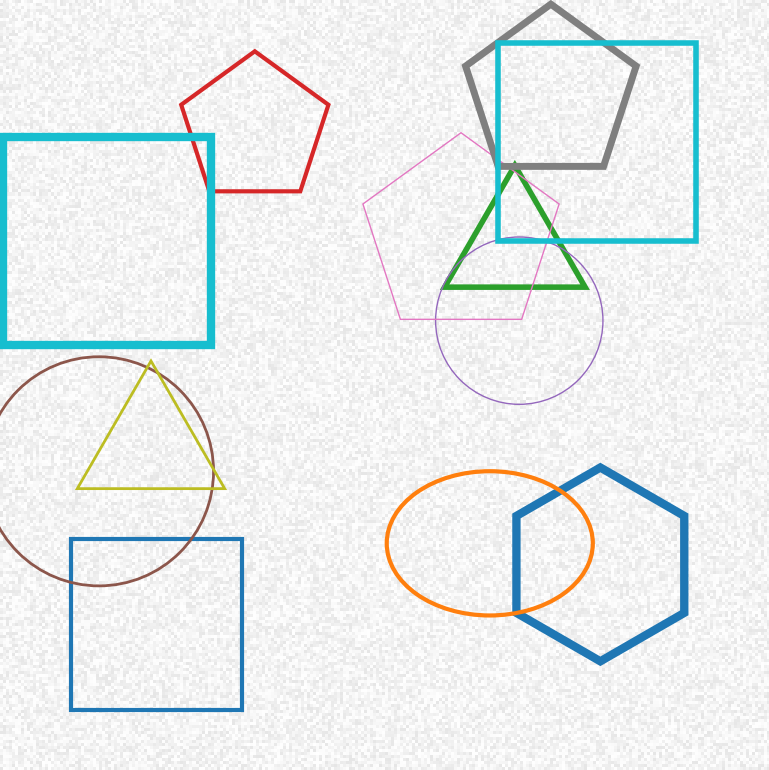[{"shape": "square", "thickness": 1.5, "radius": 0.55, "center": [0.203, 0.189]}, {"shape": "hexagon", "thickness": 3, "radius": 0.63, "center": [0.78, 0.267]}, {"shape": "oval", "thickness": 1.5, "radius": 0.67, "center": [0.636, 0.294]}, {"shape": "triangle", "thickness": 2, "radius": 0.53, "center": [0.669, 0.68]}, {"shape": "pentagon", "thickness": 1.5, "radius": 0.5, "center": [0.331, 0.833]}, {"shape": "circle", "thickness": 0.5, "radius": 0.54, "center": [0.674, 0.584]}, {"shape": "circle", "thickness": 1, "radius": 0.74, "center": [0.129, 0.388]}, {"shape": "pentagon", "thickness": 0.5, "radius": 0.67, "center": [0.599, 0.694]}, {"shape": "pentagon", "thickness": 2.5, "radius": 0.58, "center": [0.715, 0.878]}, {"shape": "triangle", "thickness": 1, "radius": 0.55, "center": [0.196, 0.421]}, {"shape": "square", "thickness": 3, "radius": 0.68, "center": [0.139, 0.687]}, {"shape": "square", "thickness": 2, "radius": 0.64, "center": [0.775, 0.815]}]